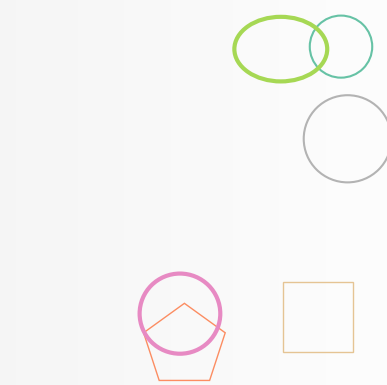[{"shape": "circle", "thickness": 1.5, "radius": 0.4, "center": [0.88, 0.879]}, {"shape": "pentagon", "thickness": 1, "radius": 0.55, "center": [0.476, 0.101]}, {"shape": "circle", "thickness": 3, "radius": 0.52, "center": [0.464, 0.185]}, {"shape": "oval", "thickness": 3, "radius": 0.6, "center": [0.725, 0.872]}, {"shape": "square", "thickness": 1, "radius": 0.45, "center": [0.82, 0.178]}, {"shape": "circle", "thickness": 1.5, "radius": 0.57, "center": [0.897, 0.639]}]